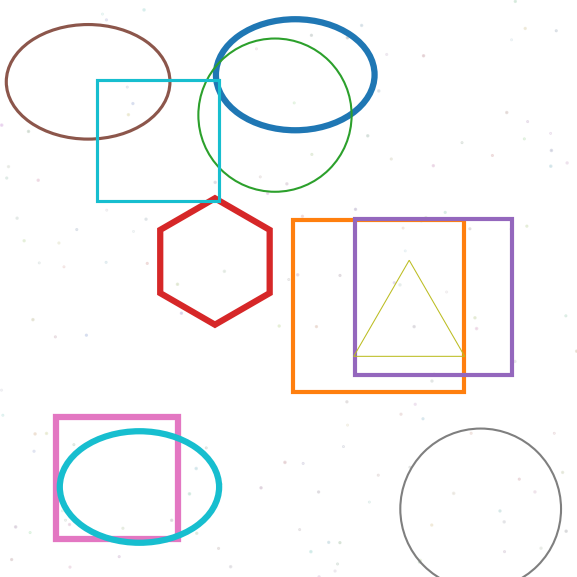[{"shape": "oval", "thickness": 3, "radius": 0.69, "center": [0.511, 0.87]}, {"shape": "square", "thickness": 2, "radius": 0.74, "center": [0.655, 0.47]}, {"shape": "circle", "thickness": 1, "radius": 0.66, "center": [0.476, 0.8]}, {"shape": "hexagon", "thickness": 3, "radius": 0.55, "center": [0.372, 0.546]}, {"shape": "square", "thickness": 2, "radius": 0.68, "center": [0.751, 0.484]}, {"shape": "oval", "thickness": 1.5, "radius": 0.71, "center": [0.153, 0.857]}, {"shape": "square", "thickness": 3, "radius": 0.53, "center": [0.203, 0.172]}, {"shape": "circle", "thickness": 1, "radius": 0.7, "center": [0.832, 0.118]}, {"shape": "triangle", "thickness": 0.5, "radius": 0.55, "center": [0.709, 0.438]}, {"shape": "square", "thickness": 1.5, "radius": 0.53, "center": [0.273, 0.756]}, {"shape": "oval", "thickness": 3, "radius": 0.69, "center": [0.241, 0.156]}]